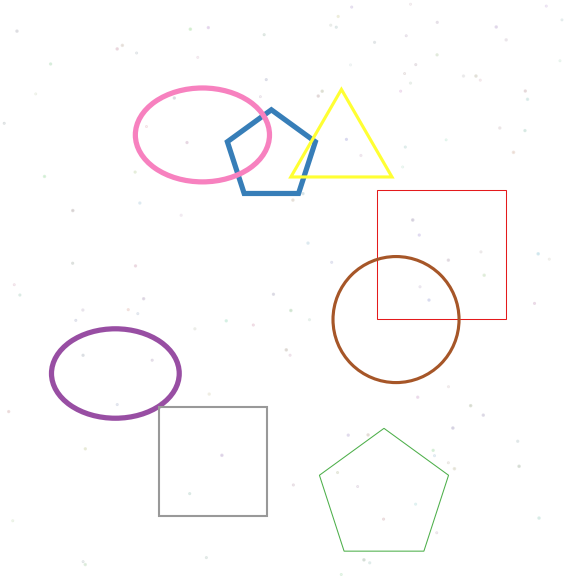[{"shape": "square", "thickness": 0.5, "radius": 0.56, "center": [0.765, 0.559]}, {"shape": "pentagon", "thickness": 2.5, "radius": 0.4, "center": [0.47, 0.729]}, {"shape": "pentagon", "thickness": 0.5, "radius": 0.59, "center": [0.665, 0.14]}, {"shape": "oval", "thickness": 2.5, "radius": 0.55, "center": [0.2, 0.352]}, {"shape": "triangle", "thickness": 1.5, "radius": 0.51, "center": [0.591, 0.743]}, {"shape": "circle", "thickness": 1.5, "radius": 0.55, "center": [0.686, 0.446]}, {"shape": "oval", "thickness": 2.5, "radius": 0.58, "center": [0.351, 0.765]}, {"shape": "square", "thickness": 1, "radius": 0.47, "center": [0.368, 0.2]}]